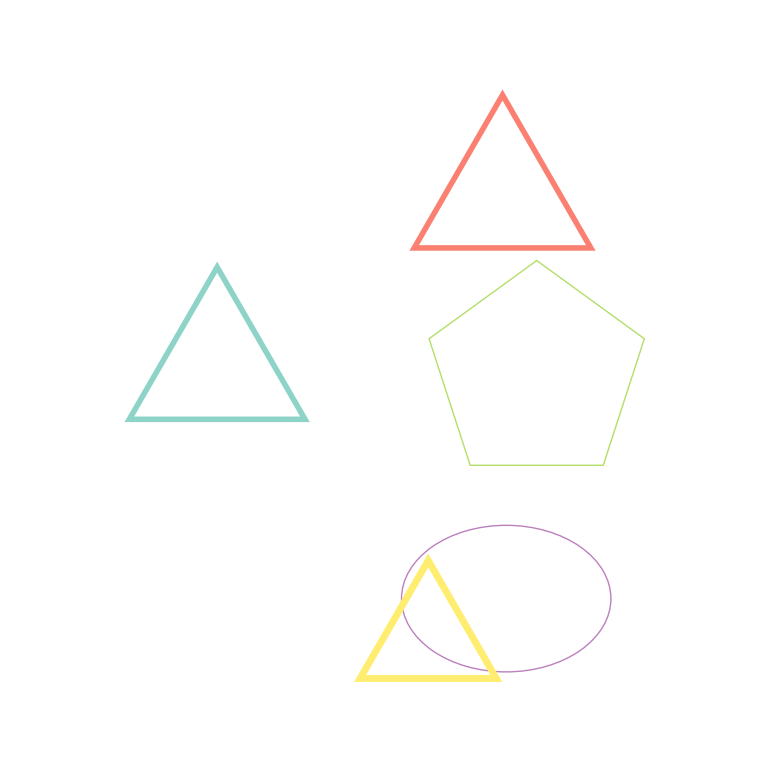[{"shape": "triangle", "thickness": 2, "radius": 0.66, "center": [0.282, 0.521]}, {"shape": "triangle", "thickness": 2, "radius": 0.66, "center": [0.653, 0.744]}, {"shape": "pentagon", "thickness": 0.5, "radius": 0.73, "center": [0.697, 0.515]}, {"shape": "oval", "thickness": 0.5, "radius": 0.68, "center": [0.657, 0.223]}, {"shape": "triangle", "thickness": 2.5, "radius": 0.51, "center": [0.556, 0.17]}]